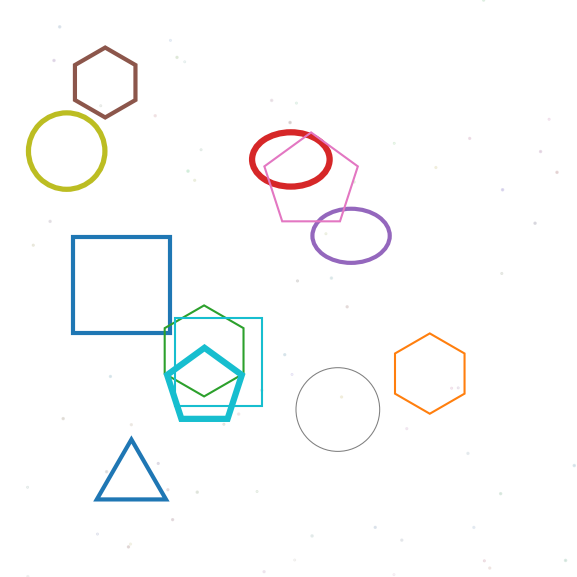[{"shape": "triangle", "thickness": 2, "radius": 0.35, "center": [0.228, 0.169]}, {"shape": "square", "thickness": 2, "radius": 0.42, "center": [0.211, 0.506]}, {"shape": "hexagon", "thickness": 1, "radius": 0.35, "center": [0.744, 0.352]}, {"shape": "hexagon", "thickness": 1, "radius": 0.39, "center": [0.353, 0.391]}, {"shape": "oval", "thickness": 3, "radius": 0.34, "center": [0.504, 0.723]}, {"shape": "oval", "thickness": 2, "radius": 0.33, "center": [0.608, 0.591]}, {"shape": "hexagon", "thickness": 2, "radius": 0.3, "center": [0.182, 0.856]}, {"shape": "pentagon", "thickness": 1, "radius": 0.43, "center": [0.539, 0.685]}, {"shape": "circle", "thickness": 0.5, "radius": 0.36, "center": [0.585, 0.29]}, {"shape": "circle", "thickness": 2.5, "radius": 0.33, "center": [0.115, 0.738]}, {"shape": "pentagon", "thickness": 3, "radius": 0.34, "center": [0.354, 0.329]}, {"shape": "square", "thickness": 1, "radius": 0.38, "center": [0.379, 0.372]}]